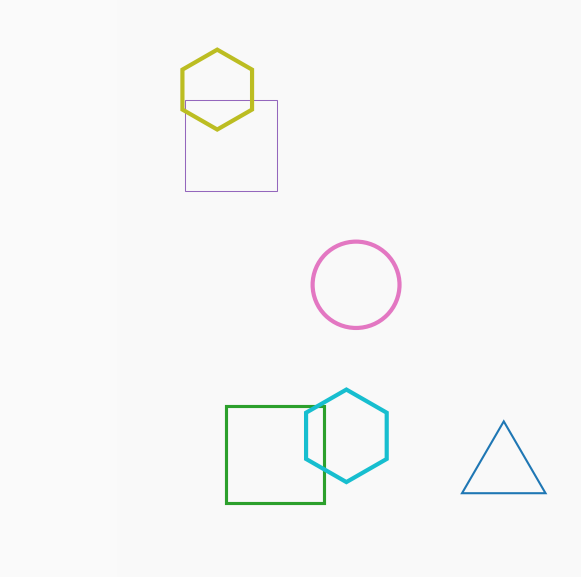[{"shape": "triangle", "thickness": 1, "radius": 0.41, "center": [0.867, 0.187]}, {"shape": "square", "thickness": 1.5, "radius": 0.42, "center": [0.473, 0.212]}, {"shape": "square", "thickness": 0.5, "radius": 0.39, "center": [0.398, 0.747]}, {"shape": "circle", "thickness": 2, "radius": 0.37, "center": [0.613, 0.506]}, {"shape": "hexagon", "thickness": 2, "radius": 0.35, "center": [0.374, 0.844]}, {"shape": "hexagon", "thickness": 2, "radius": 0.4, "center": [0.596, 0.244]}]